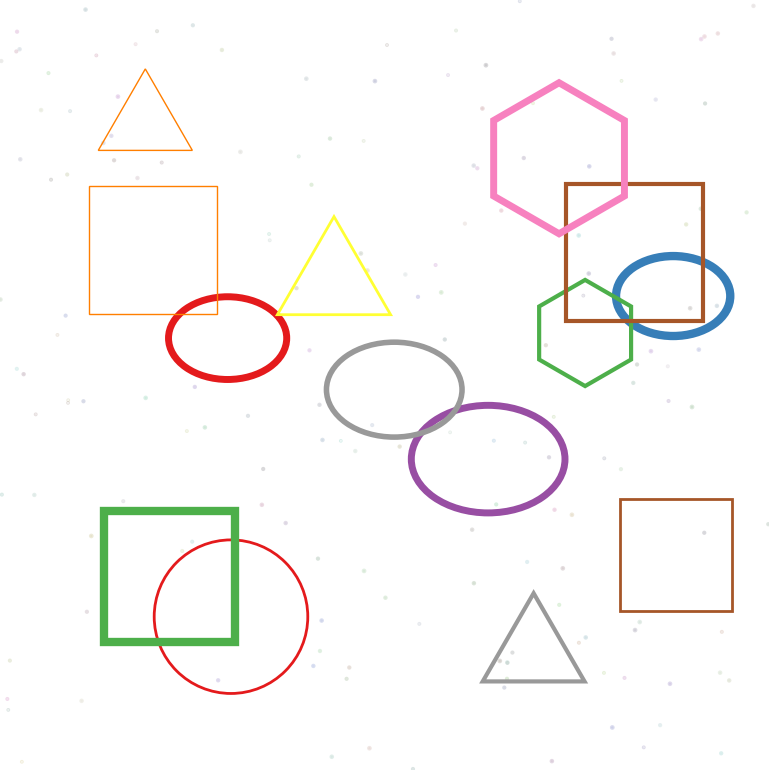[{"shape": "oval", "thickness": 2.5, "radius": 0.38, "center": [0.296, 0.561]}, {"shape": "circle", "thickness": 1, "radius": 0.5, "center": [0.3, 0.199]}, {"shape": "oval", "thickness": 3, "radius": 0.37, "center": [0.874, 0.616]}, {"shape": "square", "thickness": 3, "radius": 0.43, "center": [0.22, 0.251]}, {"shape": "hexagon", "thickness": 1.5, "radius": 0.34, "center": [0.76, 0.568]}, {"shape": "oval", "thickness": 2.5, "radius": 0.5, "center": [0.634, 0.404]}, {"shape": "square", "thickness": 0.5, "radius": 0.42, "center": [0.199, 0.676]}, {"shape": "triangle", "thickness": 0.5, "radius": 0.35, "center": [0.189, 0.84]}, {"shape": "triangle", "thickness": 1, "radius": 0.42, "center": [0.434, 0.634]}, {"shape": "square", "thickness": 1.5, "radius": 0.45, "center": [0.824, 0.672]}, {"shape": "square", "thickness": 1, "radius": 0.36, "center": [0.878, 0.279]}, {"shape": "hexagon", "thickness": 2.5, "radius": 0.49, "center": [0.726, 0.794]}, {"shape": "triangle", "thickness": 1.5, "radius": 0.38, "center": [0.693, 0.153]}, {"shape": "oval", "thickness": 2, "radius": 0.44, "center": [0.512, 0.494]}]